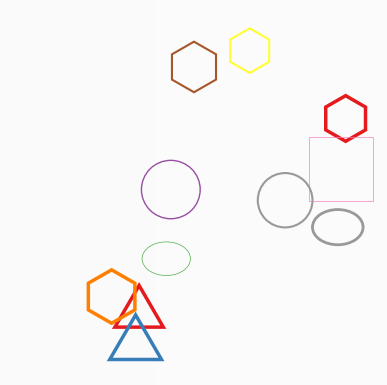[{"shape": "hexagon", "thickness": 2.5, "radius": 0.3, "center": [0.892, 0.692]}, {"shape": "triangle", "thickness": 2.5, "radius": 0.36, "center": [0.359, 0.186]}, {"shape": "triangle", "thickness": 2.5, "radius": 0.39, "center": [0.35, 0.105]}, {"shape": "oval", "thickness": 0.5, "radius": 0.31, "center": [0.429, 0.328]}, {"shape": "circle", "thickness": 1, "radius": 0.38, "center": [0.441, 0.508]}, {"shape": "hexagon", "thickness": 2.5, "radius": 0.35, "center": [0.288, 0.23]}, {"shape": "hexagon", "thickness": 1.5, "radius": 0.29, "center": [0.644, 0.868]}, {"shape": "hexagon", "thickness": 1.5, "radius": 0.33, "center": [0.501, 0.826]}, {"shape": "square", "thickness": 0.5, "radius": 0.42, "center": [0.88, 0.561]}, {"shape": "circle", "thickness": 1.5, "radius": 0.35, "center": [0.736, 0.48]}, {"shape": "oval", "thickness": 2, "radius": 0.33, "center": [0.872, 0.41]}]